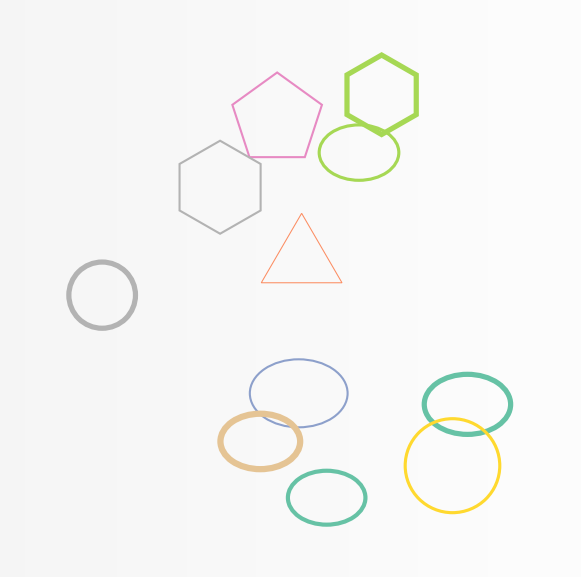[{"shape": "oval", "thickness": 2, "radius": 0.33, "center": [0.562, 0.137]}, {"shape": "oval", "thickness": 2.5, "radius": 0.37, "center": [0.804, 0.299]}, {"shape": "triangle", "thickness": 0.5, "radius": 0.4, "center": [0.519, 0.55]}, {"shape": "oval", "thickness": 1, "radius": 0.42, "center": [0.514, 0.318]}, {"shape": "pentagon", "thickness": 1, "radius": 0.41, "center": [0.477, 0.793]}, {"shape": "oval", "thickness": 1.5, "radius": 0.34, "center": [0.618, 0.735]}, {"shape": "hexagon", "thickness": 2.5, "radius": 0.34, "center": [0.657, 0.835]}, {"shape": "circle", "thickness": 1.5, "radius": 0.41, "center": [0.778, 0.193]}, {"shape": "oval", "thickness": 3, "radius": 0.34, "center": [0.448, 0.235]}, {"shape": "circle", "thickness": 2.5, "radius": 0.29, "center": [0.176, 0.488]}, {"shape": "hexagon", "thickness": 1, "radius": 0.4, "center": [0.379, 0.675]}]